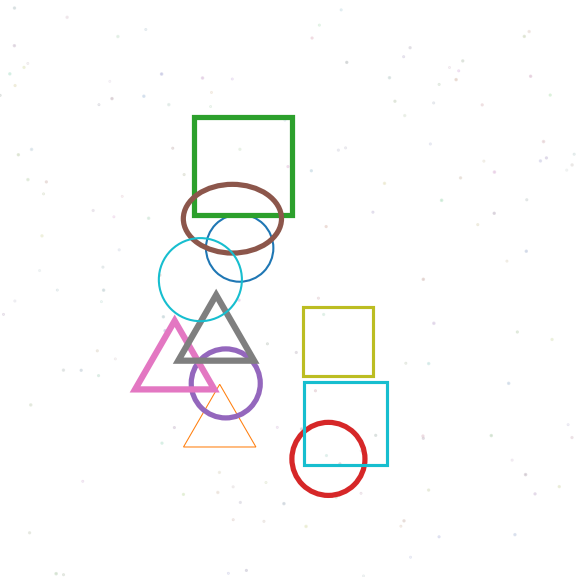[{"shape": "circle", "thickness": 1, "radius": 0.29, "center": [0.415, 0.57]}, {"shape": "triangle", "thickness": 0.5, "radius": 0.36, "center": [0.38, 0.261]}, {"shape": "square", "thickness": 2.5, "radius": 0.42, "center": [0.421, 0.712]}, {"shape": "circle", "thickness": 2.5, "radius": 0.32, "center": [0.569, 0.205]}, {"shape": "circle", "thickness": 2.5, "radius": 0.3, "center": [0.391, 0.335]}, {"shape": "oval", "thickness": 2.5, "radius": 0.43, "center": [0.402, 0.62]}, {"shape": "triangle", "thickness": 3, "radius": 0.4, "center": [0.302, 0.364]}, {"shape": "triangle", "thickness": 3, "radius": 0.38, "center": [0.374, 0.413]}, {"shape": "square", "thickness": 1.5, "radius": 0.3, "center": [0.585, 0.408]}, {"shape": "square", "thickness": 1.5, "radius": 0.36, "center": [0.598, 0.266]}, {"shape": "circle", "thickness": 1, "radius": 0.36, "center": [0.347, 0.515]}]